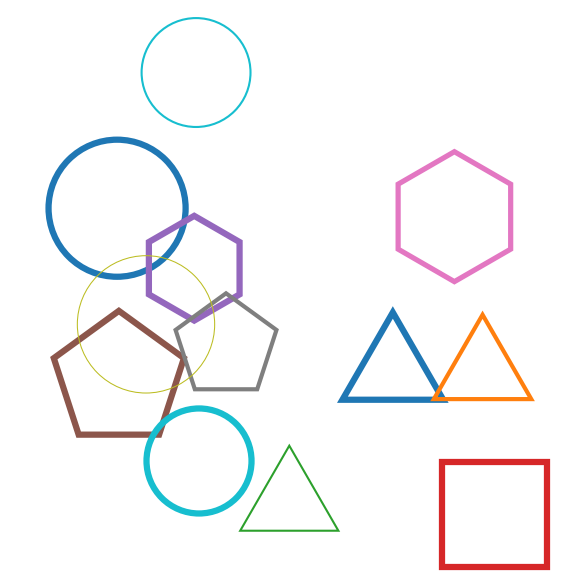[{"shape": "circle", "thickness": 3, "radius": 0.59, "center": [0.203, 0.639]}, {"shape": "triangle", "thickness": 3, "radius": 0.5, "center": [0.68, 0.357]}, {"shape": "triangle", "thickness": 2, "radius": 0.49, "center": [0.836, 0.357]}, {"shape": "triangle", "thickness": 1, "radius": 0.49, "center": [0.501, 0.129]}, {"shape": "square", "thickness": 3, "radius": 0.46, "center": [0.856, 0.108]}, {"shape": "hexagon", "thickness": 3, "radius": 0.45, "center": [0.336, 0.535]}, {"shape": "pentagon", "thickness": 3, "radius": 0.59, "center": [0.206, 0.342]}, {"shape": "hexagon", "thickness": 2.5, "radius": 0.56, "center": [0.787, 0.624]}, {"shape": "pentagon", "thickness": 2, "radius": 0.46, "center": [0.391, 0.399]}, {"shape": "circle", "thickness": 0.5, "radius": 0.59, "center": [0.253, 0.437]}, {"shape": "circle", "thickness": 1, "radius": 0.47, "center": [0.339, 0.874]}, {"shape": "circle", "thickness": 3, "radius": 0.45, "center": [0.345, 0.201]}]